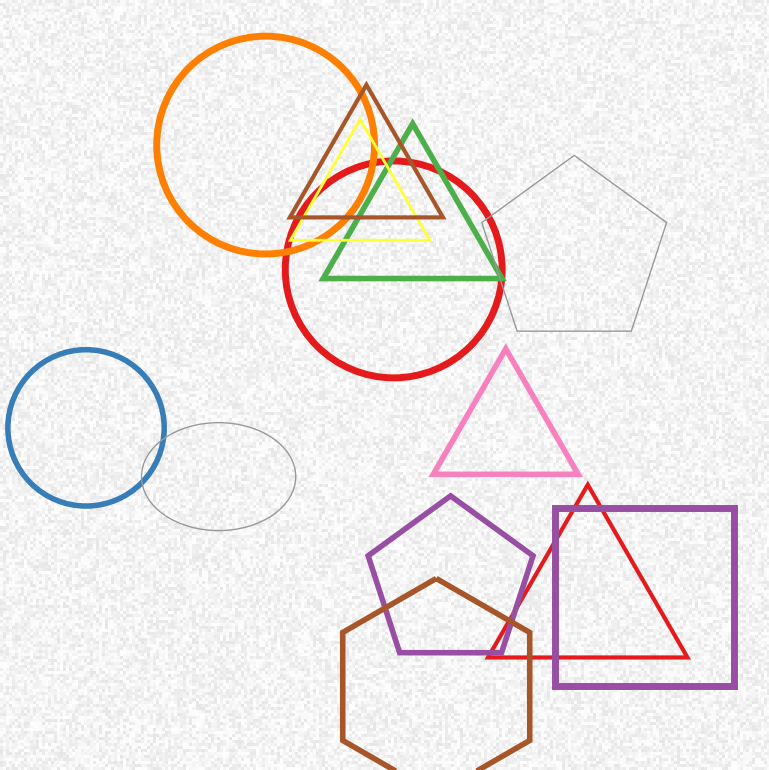[{"shape": "triangle", "thickness": 1.5, "radius": 0.75, "center": [0.763, 0.221]}, {"shape": "circle", "thickness": 2.5, "radius": 0.7, "center": [0.511, 0.65]}, {"shape": "circle", "thickness": 2, "radius": 0.51, "center": [0.112, 0.444]}, {"shape": "triangle", "thickness": 2, "radius": 0.67, "center": [0.536, 0.705]}, {"shape": "square", "thickness": 2.5, "radius": 0.58, "center": [0.837, 0.225]}, {"shape": "pentagon", "thickness": 2, "radius": 0.56, "center": [0.585, 0.243]}, {"shape": "circle", "thickness": 2.5, "radius": 0.71, "center": [0.345, 0.812]}, {"shape": "triangle", "thickness": 1, "radius": 0.52, "center": [0.468, 0.74]}, {"shape": "hexagon", "thickness": 2, "radius": 0.7, "center": [0.567, 0.108]}, {"shape": "triangle", "thickness": 1.5, "radius": 0.57, "center": [0.476, 0.775]}, {"shape": "triangle", "thickness": 2, "radius": 0.54, "center": [0.657, 0.438]}, {"shape": "oval", "thickness": 0.5, "radius": 0.5, "center": [0.284, 0.381]}, {"shape": "pentagon", "thickness": 0.5, "radius": 0.63, "center": [0.746, 0.672]}]